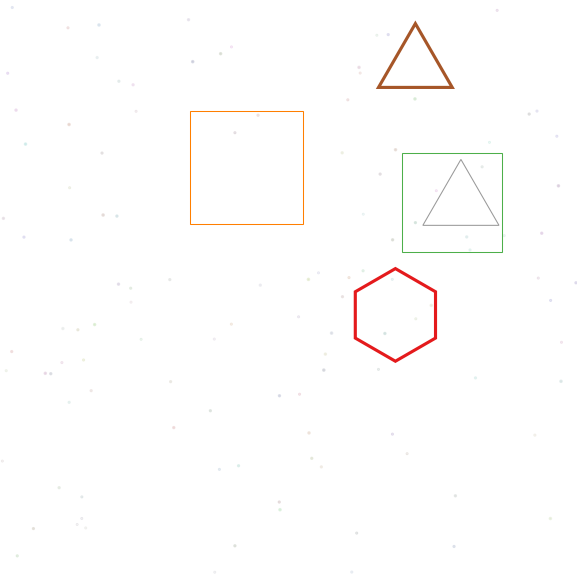[{"shape": "hexagon", "thickness": 1.5, "radius": 0.4, "center": [0.685, 0.454]}, {"shape": "square", "thickness": 0.5, "radius": 0.43, "center": [0.783, 0.649]}, {"shape": "square", "thickness": 0.5, "radius": 0.49, "center": [0.427, 0.709]}, {"shape": "triangle", "thickness": 1.5, "radius": 0.37, "center": [0.719, 0.885]}, {"shape": "triangle", "thickness": 0.5, "radius": 0.38, "center": [0.798, 0.647]}]